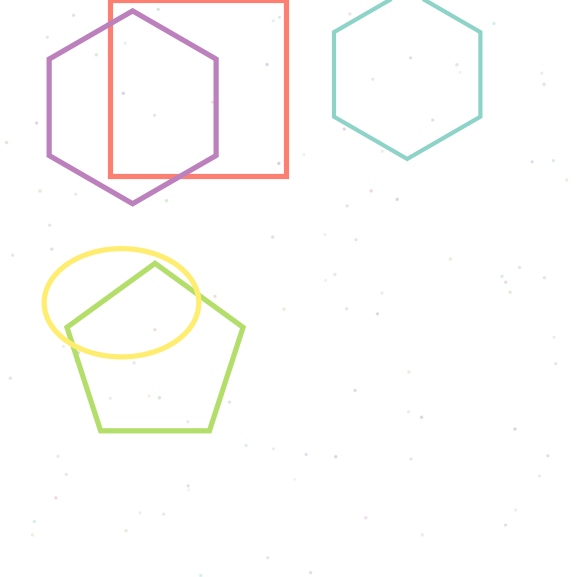[{"shape": "hexagon", "thickness": 2, "radius": 0.73, "center": [0.705, 0.87]}, {"shape": "square", "thickness": 2.5, "radius": 0.76, "center": [0.342, 0.847]}, {"shape": "pentagon", "thickness": 2.5, "radius": 0.8, "center": [0.268, 0.383]}, {"shape": "hexagon", "thickness": 2.5, "radius": 0.83, "center": [0.23, 0.813]}, {"shape": "oval", "thickness": 2.5, "radius": 0.67, "center": [0.21, 0.475]}]